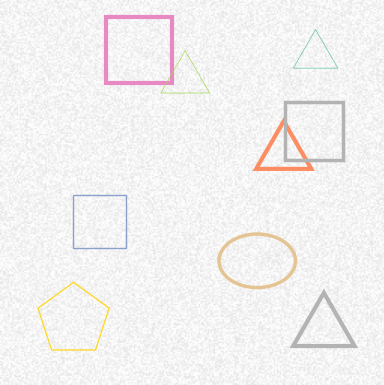[{"shape": "triangle", "thickness": 0.5, "radius": 0.33, "center": [0.82, 0.856]}, {"shape": "triangle", "thickness": 3, "radius": 0.41, "center": [0.737, 0.603]}, {"shape": "square", "thickness": 1, "radius": 0.34, "center": [0.258, 0.425]}, {"shape": "square", "thickness": 3, "radius": 0.43, "center": [0.36, 0.87]}, {"shape": "triangle", "thickness": 0.5, "radius": 0.37, "center": [0.481, 0.795]}, {"shape": "pentagon", "thickness": 1, "radius": 0.49, "center": [0.191, 0.17]}, {"shape": "oval", "thickness": 2.5, "radius": 0.5, "center": [0.668, 0.323]}, {"shape": "triangle", "thickness": 3, "radius": 0.46, "center": [0.841, 0.147]}, {"shape": "square", "thickness": 2.5, "radius": 0.38, "center": [0.816, 0.659]}]